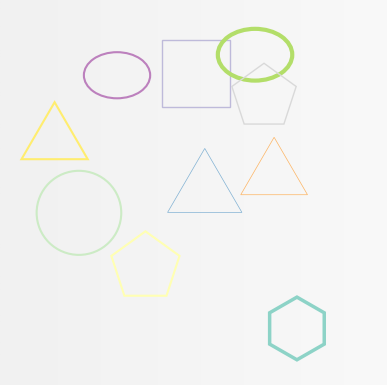[{"shape": "hexagon", "thickness": 2.5, "radius": 0.41, "center": [0.766, 0.147]}, {"shape": "pentagon", "thickness": 1.5, "radius": 0.46, "center": [0.375, 0.307]}, {"shape": "square", "thickness": 1, "radius": 0.44, "center": [0.505, 0.809]}, {"shape": "triangle", "thickness": 0.5, "radius": 0.55, "center": [0.528, 0.504]}, {"shape": "triangle", "thickness": 0.5, "radius": 0.5, "center": [0.707, 0.544]}, {"shape": "oval", "thickness": 3, "radius": 0.48, "center": [0.658, 0.858]}, {"shape": "pentagon", "thickness": 1, "radius": 0.44, "center": [0.681, 0.748]}, {"shape": "oval", "thickness": 1.5, "radius": 0.43, "center": [0.302, 0.805]}, {"shape": "circle", "thickness": 1.5, "radius": 0.55, "center": [0.204, 0.447]}, {"shape": "triangle", "thickness": 1.5, "radius": 0.49, "center": [0.141, 0.636]}]